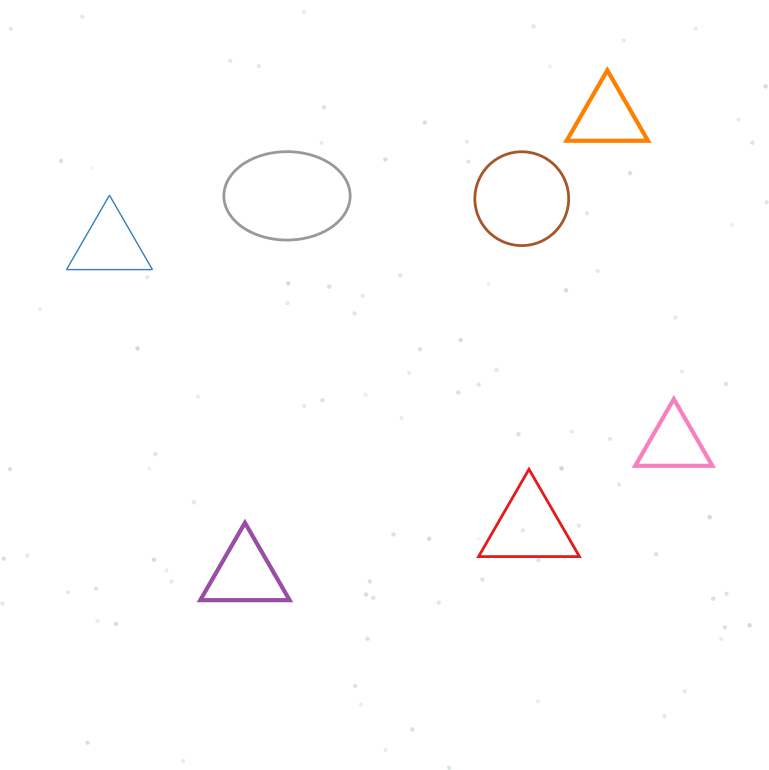[{"shape": "triangle", "thickness": 1, "radius": 0.38, "center": [0.687, 0.315]}, {"shape": "triangle", "thickness": 0.5, "radius": 0.32, "center": [0.142, 0.682]}, {"shape": "triangle", "thickness": 1.5, "radius": 0.34, "center": [0.318, 0.254]}, {"shape": "triangle", "thickness": 1.5, "radius": 0.31, "center": [0.789, 0.848]}, {"shape": "circle", "thickness": 1, "radius": 0.3, "center": [0.678, 0.742]}, {"shape": "triangle", "thickness": 1.5, "radius": 0.29, "center": [0.875, 0.424]}, {"shape": "oval", "thickness": 1, "radius": 0.41, "center": [0.373, 0.746]}]